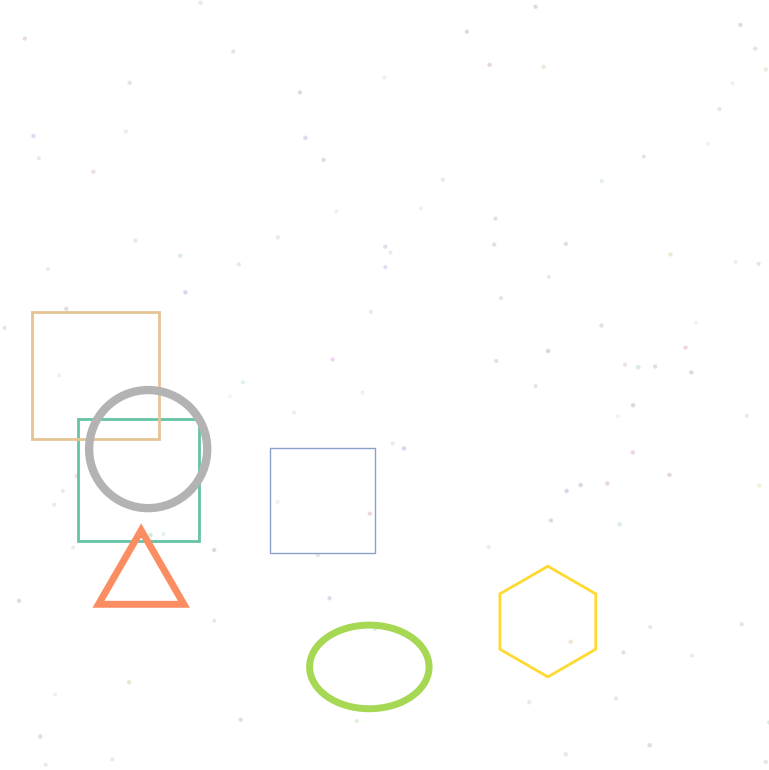[{"shape": "square", "thickness": 1, "radius": 0.4, "center": [0.18, 0.377]}, {"shape": "triangle", "thickness": 2.5, "radius": 0.32, "center": [0.183, 0.247]}, {"shape": "square", "thickness": 0.5, "radius": 0.34, "center": [0.418, 0.351]}, {"shape": "oval", "thickness": 2.5, "radius": 0.39, "center": [0.48, 0.134]}, {"shape": "hexagon", "thickness": 1, "radius": 0.36, "center": [0.711, 0.193]}, {"shape": "square", "thickness": 1, "radius": 0.41, "center": [0.124, 0.512]}, {"shape": "circle", "thickness": 3, "radius": 0.38, "center": [0.192, 0.417]}]